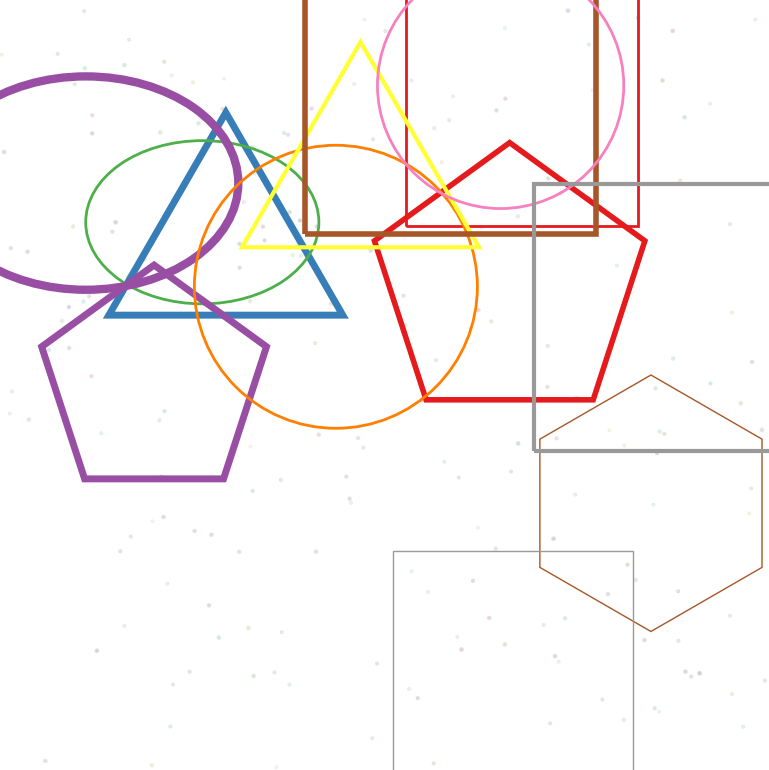[{"shape": "square", "thickness": 1, "radius": 0.75, "center": [0.678, 0.857]}, {"shape": "pentagon", "thickness": 2, "radius": 0.92, "center": [0.662, 0.63]}, {"shape": "triangle", "thickness": 2.5, "radius": 0.88, "center": [0.293, 0.678]}, {"shape": "oval", "thickness": 1, "radius": 0.76, "center": [0.263, 0.711]}, {"shape": "pentagon", "thickness": 2.5, "radius": 0.77, "center": [0.2, 0.502]}, {"shape": "oval", "thickness": 3, "radius": 0.99, "center": [0.112, 0.762]}, {"shape": "circle", "thickness": 1, "radius": 0.92, "center": [0.436, 0.628]}, {"shape": "triangle", "thickness": 1.5, "radius": 0.89, "center": [0.468, 0.768]}, {"shape": "hexagon", "thickness": 0.5, "radius": 0.83, "center": [0.845, 0.346]}, {"shape": "square", "thickness": 2, "radius": 0.95, "center": [0.585, 0.886]}, {"shape": "circle", "thickness": 1, "radius": 0.8, "center": [0.65, 0.889]}, {"shape": "square", "thickness": 1.5, "radius": 0.87, "center": [0.867, 0.587]}, {"shape": "square", "thickness": 0.5, "radius": 0.78, "center": [0.667, 0.129]}]